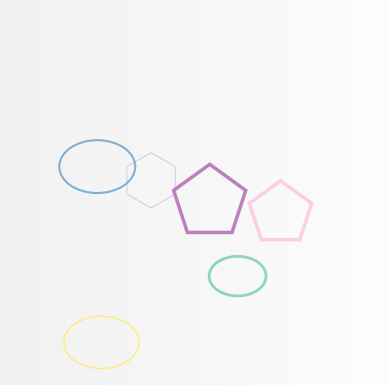[{"shape": "oval", "thickness": 2, "radius": 0.37, "center": [0.613, 0.283]}, {"shape": "hexagon", "thickness": 0.5, "radius": 0.36, "center": [0.39, 0.532]}, {"shape": "oval", "thickness": 1.5, "radius": 0.49, "center": [0.251, 0.567]}, {"shape": "pentagon", "thickness": 2.5, "radius": 0.42, "center": [0.724, 0.446]}, {"shape": "pentagon", "thickness": 2.5, "radius": 0.49, "center": [0.541, 0.475]}, {"shape": "oval", "thickness": 1, "radius": 0.49, "center": [0.262, 0.111]}]